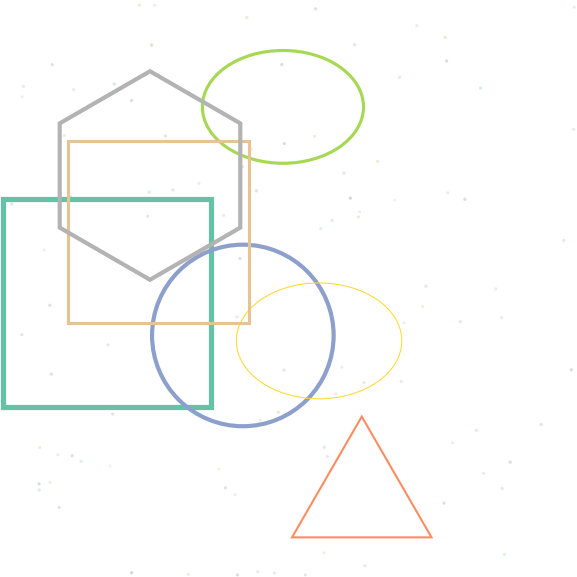[{"shape": "square", "thickness": 2.5, "radius": 0.9, "center": [0.185, 0.475]}, {"shape": "triangle", "thickness": 1, "radius": 0.7, "center": [0.626, 0.138]}, {"shape": "circle", "thickness": 2, "radius": 0.79, "center": [0.421, 0.418]}, {"shape": "oval", "thickness": 1.5, "radius": 0.7, "center": [0.49, 0.814]}, {"shape": "oval", "thickness": 0.5, "radius": 0.72, "center": [0.553, 0.409]}, {"shape": "square", "thickness": 1.5, "radius": 0.79, "center": [0.274, 0.598]}, {"shape": "hexagon", "thickness": 2, "radius": 0.9, "center": [0.26, 0.695]}]